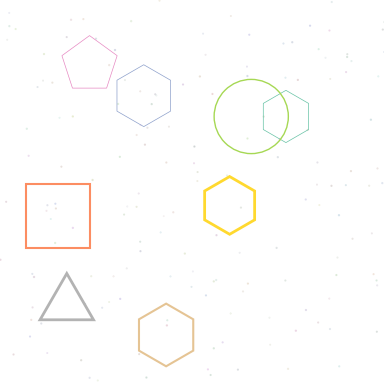[{"shape": "hexagon", "thickness": 0.5, "radius": 0.34, "center": [0.743, 0.698]}, {"shape": "square", "thickness": 1.5, "radius": 0.42, "center": [0.151, 0.439]}, {"shape": "hexagon", "thickness": 0.5, "radius": 0.4, "center": [0.373, 0.751]}, {"shape": "pentagon", "thickness": 0.5, "radius": 0.38, "center": [0.233, 0.832]}, {"shape": "circle", "thickness": 1, "radius": 0.48, "center": [0.653, 0.697]}, {"shape": "hexagon", "thickness": 2, "radius": 0.37, "center": [0.596, 0.466]}, {"shape": "hexagon", "thickness": 1.5, "radius": 0.41, "center": [0.431, 0.13]}, {"shape": "triangle", "thickness": 2, "radius": 0.4, "center": [0.173, 0.209]}]